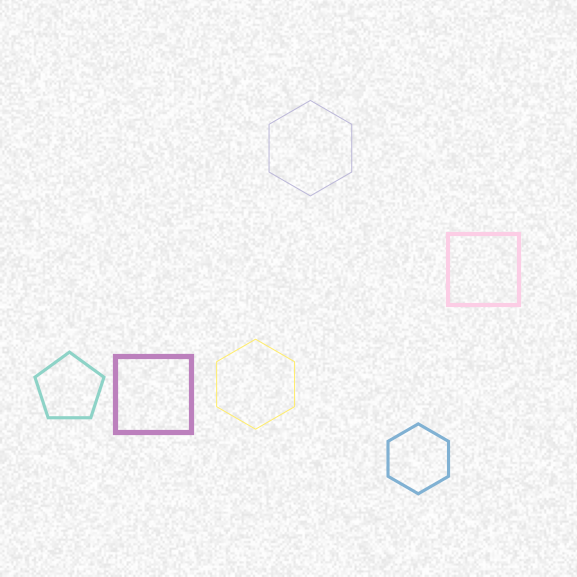[{"shape": "pentagon", "thickness": 1.5, "radius": 0.31, "center": [0.12, 0.327]}, {"shape": "hexagon", "thickness": 0.5, "radius": 0.41, "center": [0.537, 0.743]}, {"shape": "hexagon", "thickness": 1.5, "radius": 0.3, "center": [0.724, 0.205]}, {"shape": "square", "thickness": 2, "radius": 0.31, "center": [0.837, 0.533]}, {"shape": "square", "thickness": 2.5, "radius": 0.33, "center": [0.265, 0.317]}, {"shape": "hexagon", "thickness": 0.5, "radius": 0.39, "center": [0.443, 0.334]}]